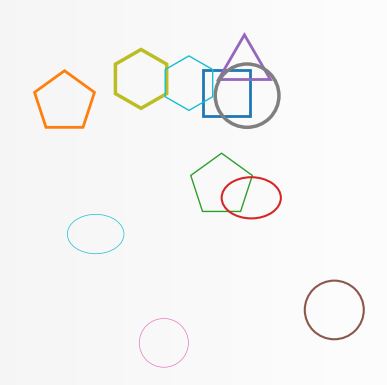[{"shape": "square", "thickness": 2, "radius": 0.3, "center": [0.584, 0.758]}, {"shape": "pentagon", "thickness": 2, "radius": 0.41, "center": [0.166, 0.735]}, {"shape": "pentagon", "thickness": 1, "radius": 0.42, "center": [0.572, 0.518]}, {"shape": "oval", "thickness": 1.5, "radius": 0.38, "center": [0.648, 0.486]}, {"shape": "triangle", "thickness": 2, "radius": 0.39, "center": [0.631, 0.832]}, {"shape": "circle", "thickness": 1.5, "radius": 0.38, "center": [0.863, 0.195]}, {"shape": "circle", "thickness": 0.5, "radius": 0.32, "center": [0.423, 0.109]}, {"shape": "circle", "thickness": 2.5, "radius": 0.41, "center": [0.638, 0.752]}, {"shape": "hexagon", "thickness": 2.5, "radius": 0.38, "center": [0.364, 0.795]}, {"shape": "oval", "thickness": 0.5, "radius": 0.37, "center": [0.247, 0.392]}, {"shape": "hexagon", "thickness": 1, "radius": 0.35, "center": [0.488, 0.784]}]